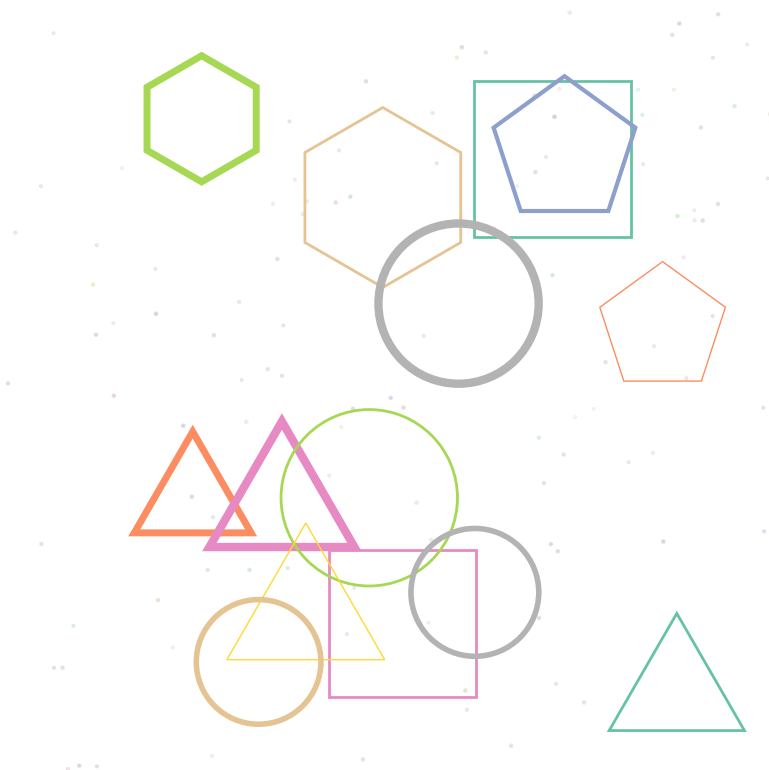[{"shape": "triangle", "thickness": 1, "radius": 0.51, "center": [0.879, 0.102]}, {"shape": "square", "thickness": 1, "radius": 0.51, "center": [0.718, 0.793]}, {"shape": "pentagon", "thickness": 0.5, "radius": 0.43, "center": [0.861, 0.574]}, {"shape": "triangle", "thickness": 2.5, "radius": 0.44, "center": [0.25, 0.352]}, {"shape": "pentagon", "thickness": 1.5, "radius": 0.48, "center": [0.733, 0.804]}, {"shape": "square", "thickness": 1, "radius": 0.48, "center": [0.523, 0.19]}, {"shape": "triangle", "thickness": 3, "radius": 0.54, "center": [0.366, 0.344]}, {"shape": "hexagon", "thickness": 2.5, "radius": 0.41, "center": [0.262, 0.846]}, {"shape": "circle", "thickness": 1, "radius": 0.57, "center": [0.48, 0.354]}, {"shape": "triangle", "thickness": 0.5, "radius": 0.59, "center": [0.397, 0.202]}, {"shape": "circle", "thickness": 2, "radius": 0.4, "center": [0.336, 0.14]}, {"shape": "hexagon", "thickness": 1, "radius": 0.58, "center": [0.497, 0.744]}, {"shape": "circle", "thickness": 3, "radius": 0.52, "center": [0.596, 0.606]}, {"shape": "circle", "thickness": 2, "radius": 0.41, "center": [0.617, 0.231]}]